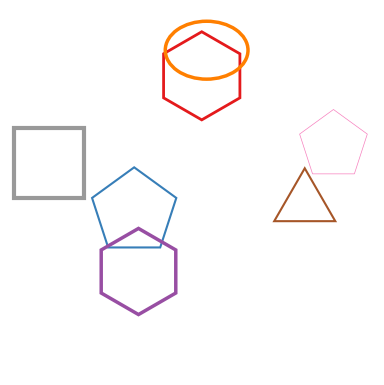[{"shape": "hexagon", "thickness": 2, "radius": 0.57, "center": [0.524, 0.803]}, {"shape": "pentagon", "thickness": 1.5, "radius": 0.58, "center": [0.349, 0.45]}, {"shape": "hexagon", "thickness": 2.5, "radius": 0.56, "center": [0.36, 0.295]}, {"shape": "oval", "thickness": 2.5, "radius": 0.54, "center": [0.537, 0.87]}, {"shape": "triangle", "thickness": 1.5, "radius": 0.46, "center": [0.792, 0.471]}, {"shape": "pentagon", "thickness": 0.5, "radius": 0.46, "center": [0.866, 0.623]}, {"shape": "square", "thickness": 3, "radius": 0.45, "center": [0.127, 0.577]}]